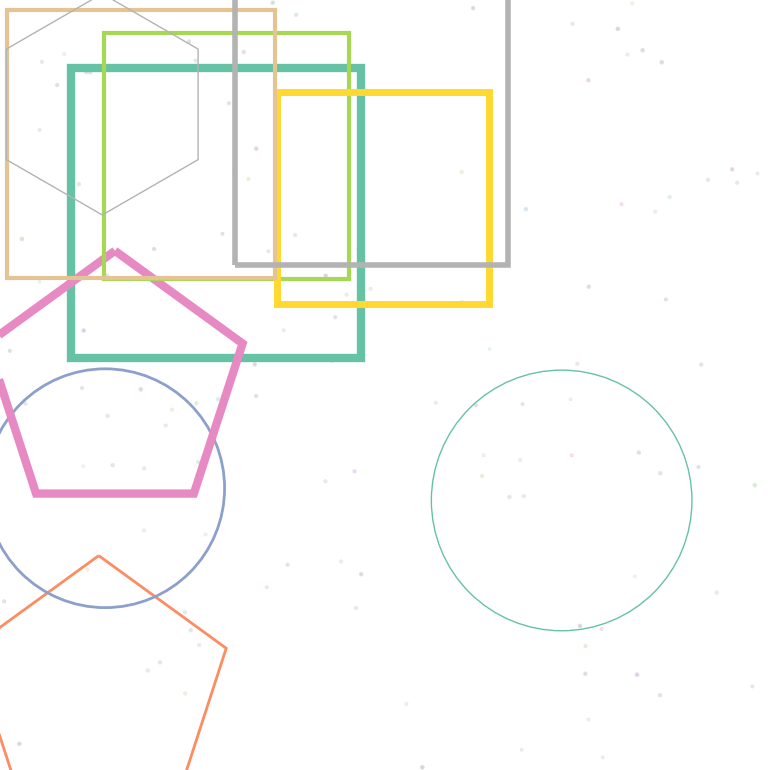[{"shape": "square", "thickness": 3, "radius": 0.94, "center": [0.28, 0.724]}, {"shape": "circle", "thickness": 0.5, "radius": 0.85, "center": [0.729, 0.35]}, {"shape": "pentagon", "thickness": 1, "radius": 0.87, "center": [0.128, 0.104]}, {"shape": "circle", "thickness": 1, "radius": 0.78, "center": [0.137, 0.366]}, {"shape": "pentagon", "thickness": 3, "radius": 0.87, "center": [0.149, 0.5]}, {"shape": "square", "thickness": 1.5, "radius": 0.8, "center": [0.294, 0.797]}, {"shape": "square", "thickness": 2.5, "radius": 0.69, "center": [0.497, 0.742]}, {"shape": "square", "thickness": 1.5, "radius": 0.87, "center": [0.183, 0.813]}, {"shape": "hexagon", "thickness": 0.5, "radius": 0.72, "center": [0.133, 0.864]}, {"shape": "square", "thickness": 2, "radius": 0.88, "center": [0.483, 0.833]}]